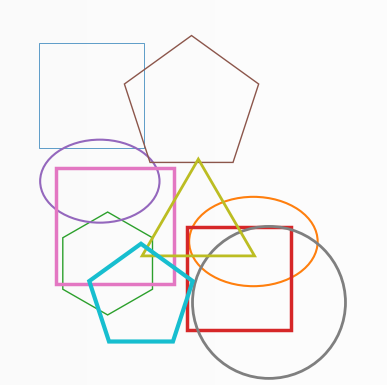[{"shape": "square", "thickness": 0.5, "radius": 0.68, "center": [0.237, 0.752]}, {"shape": "oval", "thickness": 1.5, "radius": 0.83, "center": [0.654, 0.373]}, {"shape": "hexagon", "thickness": 1, "radius": 0.67, "center": [0.278, 0.316]}, {"shape": "square", "thickness": 2.5, "radius": 0.67, "center": [0.617, 0.277]}, {"shape": "oval", "thickness": 1.5, "radius": 0.77, "center": [0.258, 0.529]}, {"shape": "pentagon", "thickness": 1, "radius": 0.91, "center": [0.494, 0.725]}, {"shape": "square", "thickness": 2.5, "radius": 0.76, "center": [0.297, 0.413]}, {"shape": "circle", "thickness": 2, "radius": 0.99, "center": [0.694, 0.215]}, {"shape": "triangle", "thickness": 2, "radius": 0.84, "center": [0.512, 0.419]}, {"shape": "pentagon", "thickness": 3, "radius": 0.7, "center": [0.364, 0.227]}]